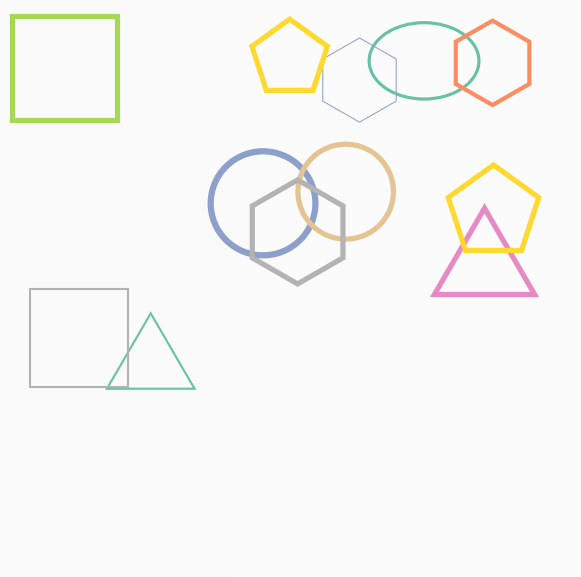[{"shape": "triangle", "thickness": 1, "radius": 0.44, "center": [0.259, 0.37]}, {"shape": "oval", "thickness": 1.5, "radius": 0.47, "center": [0.73, 0.894]}, {"shape": "hexagon", "thickness": 2, "radius": 0.37, "center": [0.847, 0.89]}, {"shape": "circle", "thickness": 3, "radius": 0.45, "center": [0.453, 0.647]}, {"shape": "hexagon", "thickness": 0.5, "radius": 0.36, "center": [0.618, 0.86]}, {"shape": "triangle", "thickness": 2.5, "radius": 0.5, "center": [0.834, 0.539]}, {"shape": "square", "thickness": 2.5, "radius": 0.45, "center": [0.111, 0.881]}, {"shape": "pentagon", "thickness": 2.5, "radius": 0.34, "center": [0.498, 0.898]}, {"shape": "pentagon", "thickness": 2.5, "radius": 0.41, "center": [0.849, 0.632]}, {"shape": "circle", "thickness": 2.5, "radius": 0.41, "center": [0.595, 0.667]}, {"shape": "square", "thickness": 1, "radius": 0.42, "center": [0.136, 0.414]}, {"shape": "hexagon", "thickness": 2.5, "radius": 0.45, "center": [0.512, 0.598]}]